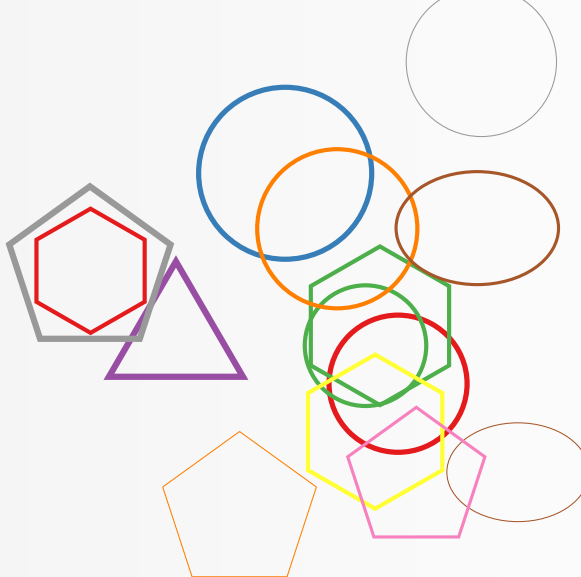[{"shape": "hexagon", "thickness": 2, "radius": 0.54, "center": [0.156, 0.53]}, {"shape": "circle", "thickness": 2.5, "radius": 0.59, "center": [0.685, 0.335]}, {"shape": "circle", "thickness": 2.5, "radius": 0.74, "center": [0.491, 0.699]}, {"shape": "circle", "thickness": 2, "radius": 0.52, "center": [0.629, 0.401]}, {"shape": "hexagon", "thickness": 2, "radius": 0.69, "center": [0.654, 0.435]}, {"shape": "triangle", "thickness": 3, "radius": 0.67, "center": [0.303, 0.413]}, {"shape": "circle", "thickness": 2, "radius": 0.69, "center": [0.58, 0.603]}, {"shape": "pentagon", "thickness": 0.5, "radius": 0.7, "center": [0.412, 0.113]}, {"shape": "hexagon", "thickness": 2, "radius": 0.67, "center": [0.645, 0.252]}, {"shape": "oval", "thickness": 0.5, "radius": 0.61, "center": [0.891, 0.181]}, {"shape": "oval", "thickness": 1.5, "radius": 0.7, "center": [0.821, 0.604]}, {"shape": "pentagon", "thickness": 1.5, "radius": 0.62, "center": [0.716, 0.17]}, {"shape": "pentagon", "thickness": 3, "radius": 0.73, "center": [0.155, 0.531]}, {"shape": "circle", "thickness": 0.5, "radius": 0.65, "center": [0.828, 0.892]}]